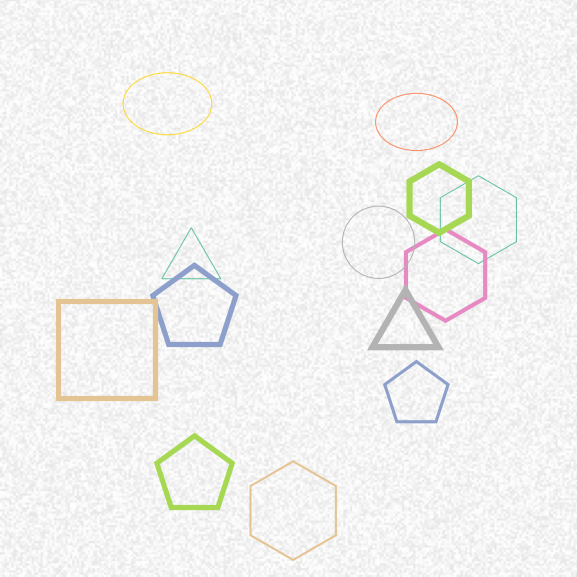[{"shape": "triangle", "thickness": 0.5, "radius": 0.29, "center": [0.331, 0.546]}, {"shape": "hexagon", "thickness": 0.5, "radius": 0.38, "center": [0.828, 0.619]}, {"shape": "oval", "thickness": 0.5, "radius": 0.35, "center": [0.721, 0.788]}, {"shape": "pentagon", "thickness": 1.5, "radius": 0.29, "center": [0.721, 0.315]}, {"shape": "pentagon", "thickness": 2.5, "radius": 0.38, "center": [0.337, 0.464]}, {"shape": "hexagon", "thickness": 2, "radius": 0.4, "center": [0.772, 0.523]}, {"shape": "pentagon", "thickness": 2.5, "radius": 0.34, "center": [0.337, 0.176]}, {"shape": "hexagon", "thickness": 3, "radius": 0.3, "center": [0.761, 0.655]}, {"shape": "oval", "thickness": 0.5, "radius": 0.38, "center": [0.29, 0.819]}, {"shape": "square", "thickness": 2.5, "radius": 0.42, "center": [0.184, 0.394]}, {"shape": "hexagon", "thickness": 1, "radius": 0.43, "center": [0.508, 0.115]}, {"shape": "circle", "thickness": 0.5, "radius": 0.31, "center": [0.655, 0.58]}, {"shape": "triangle", "thickness": 3, "radius": 0.33, "center": [0.702, 0.431]}]